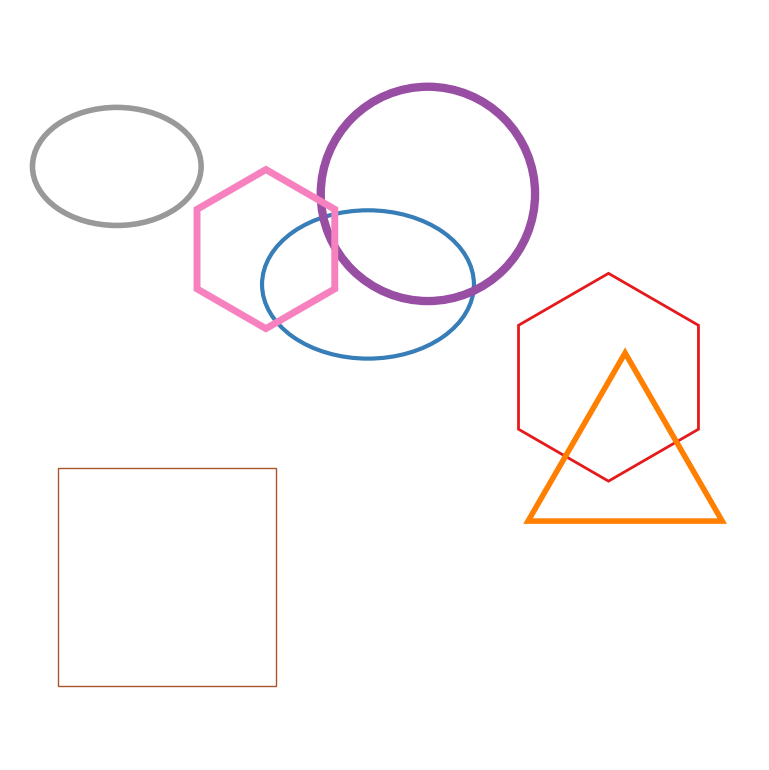[{"shape": "hexagon", "thickness": 1, "radius": 0.67, "center": [0.79, 0.51]}, {"shape": "oval", "thickness": 1.5, "radius": 0.69, "center": [0.478, 0.631]}, {"shape": "circle", "thickness": 3, "radius": 0.7, "center": [0.556, 0.748]}, {"shape": "triangle", "thickness": 2, "radius": 0.73, "center": [0.812, 0.396]}, {"shape": "square", "thickness": 0.5, "radius": 0.71, "center": [0.217, 0.251]}, {"shape": "hexagon", "thickness": 2.5, "radius": 0.52, "center": [0.345, 0.677]}, {"shape": "oval", "thickness": 2, "radius": 0.55, "center": [0.152, 0.784]}]